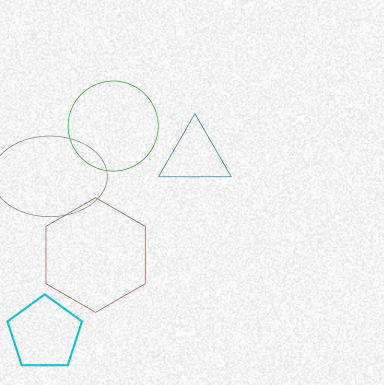[{"shape": "triangle", "thickness": 0.5, "radius": 0.55, "center": [0.506, 0.595]}, {"shape": "circle", "thickness": 0.5, "radius": 0.58, "center": [0.294, 0.673]}, {"shape": "hexagon", "thickness": 0.5, "radius": 0.74, "center": [0.248, 0.338]}, {"shape": "oval", "thickness": 0.5, "radius": 0.75, "center": [0.129, 0.542]}, {"shape": "pentagon", "thickness": 1.5, "radius": 0.51, "center": [0.116, 0.134]}]